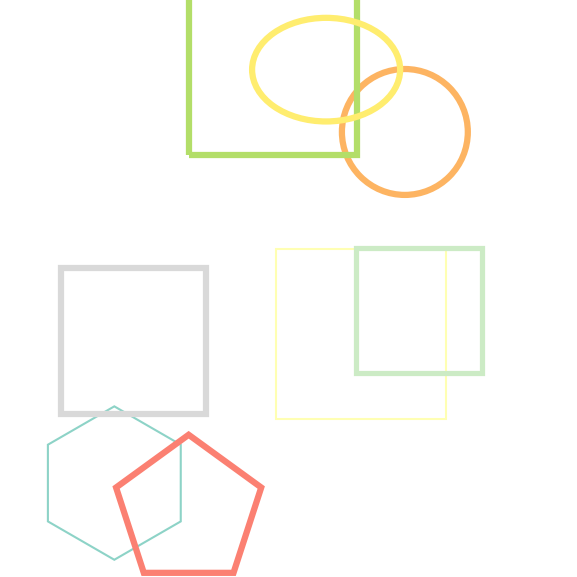[{"shape": "hexagon", "thickness": 1, "radius": 0.66, "center": [0.198, 0.163]}, {"shape": "square", "thickness": 1, "radius": 0.74, "center": [0.624, 0.42]}, {"shape": "pentagon", "thickness": 3, "radius": 0.66, "center": [0.327, 0.114]}, {"shape": "circle", "thickness": 3, "radius": 0.55, "center": [0.701, 0.771]}, {"shape": "square", "thickness": 3, "radius": 0.73, "center": [0.473, 0.875]}, {"shape": "square", "thickness": 3, "radius": 0.63, "center": [0.232, 0.409]}, {"shape": "square", "thickness": 2.5, "radius": 0.54, "center": [0.726, 0.461]}, {"shape": "oval", "thickness": 3, "radius": 0.64, "center": [0.565, 0.879]}]